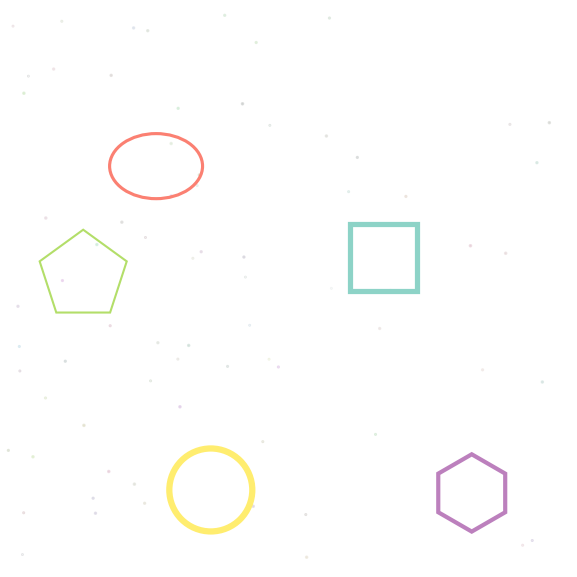[{"shape": "square", "thickness": 2.5, "radius": 0.29, "center": [0.664, 0.553]}, {"shape": "oval", "thickness": 1.5, "radius": 0.4, "center": [0.27, 0.711]}, {"shape": "pentagon", "thickness": 1, "radius": 0.4, "center": [0.144, 0.522]}, {"shape": "hexagon", "thickness": 2, "radius": 0.33, "center": [0.817, 0.146]}, {"shape": "circle", "thickness": 3, "radius": 0.36, "center": [0.365, 0.151]}]